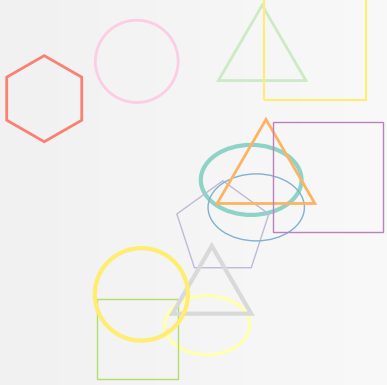[{"shape": "oval", "thickness": 3, "radius": 0.65, "center": [0.648, 0.533]}, {"shape": "oval", "thickness": 2.5, "radius": 0.55, "center": [0.535, 0.155]}, {"shape": "pentagon", "thickness": 1, "radius": 0.62, "center": [0.575, 0.406]}, {"shape": "hexagon", "thickness": 2, "radius": 0.56, "center": [0.114, 0.744]}, {"shape": "oval", "thickness": 1, "radius": 0.62, "center": [0.661, 0.461]}, {"shape": "triangle", "thickness": 2, "radius": 0.73, "center": [0.686, 0.544]}, {"shape": "square", "thickness": 1, "radius": 0.52, "center": [0.354, 0.12]}, {"shape": "circle", "thickness": 2, "radius": 0.53, "center": [0.353, 0.841]}, {"shape": "triangle", "thickness": 3, "radius": 0.59, "center": [0.547, 0.244]}, {"shape": "square", "thickness": 1, "radius": 0.71, "center": [0.846, 0.54]}, {"shape": "triangle", "thickness": 2, "radius": 0.65, "center": [0.677, 0.856]}, {"shape": "square", "thickness": 1.5, "radius": 0.66, "center": [0.813, 0.872]}, {"shape": "circle", "thickness": 3, "radius": 0.6, "center": [0.365, 0.235]}]